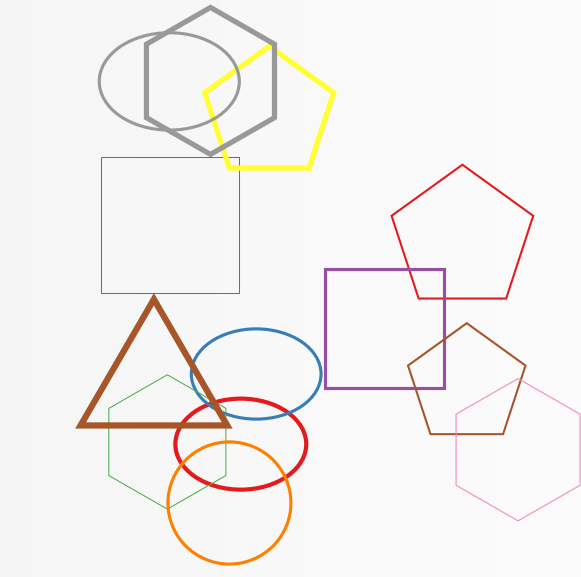[{"shape": "oval", "thickness": 2, "radius": 0.56, "center": [0.414, 0.23]}, {"shape": "pentagon", "thickness": 1, "radius": 0.64, "center": [0.796, 0.586]}, {"shape": "oval", "thickness": 1.5, "radius": 0.56, "center": [0.441, 0.352]}, {"shape": "hexagon", "thickness": 0.5, "radius": 0.58, "center": [0.288, 0.234]}, {"shape": "square", "thickness": 0.5, "radius": 0.59, "center": [0.293, 0.61]}, {"shape": "square", "thickness": 1.5, "radius": 0.51, "center": [0.662, 0.43]}, {"shape": "circle", "thickness": 1.5, "radius": 0.53, "center": [0.395, 0.128]}, {"shape": "pentagon", "thickness": 2.5, "radius": 0.58, "center": [0.463, 0.802]}, {"shape": "triangle", "thickness": 3, "radius": 0.73, "center": [0.265, 0.335]}, {"shape": "pentagon", "thickness": 1, "radius": 0.53, "center": [0.803, 0.333]}, {"shape": "hexagon", "thickness": 0.5, "radius": 0.62, "center": [0.891, 0.22]}, {"shape": "hexagon", "thickness": 2.5, "radius": 0.64, "center": [0.362, 0.859]}, {"shape": "oval", "thickness": 1.5, "radius": 0.6, "center": [0.291, 0.858]}]